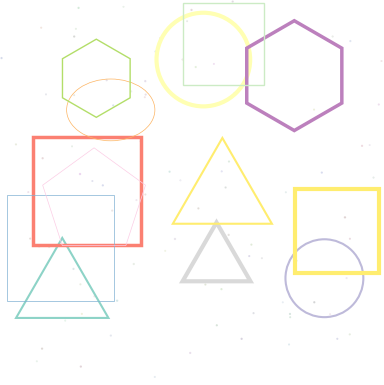[{"shape": "triangle", "thickness": 1.5, "radius": 0.69, "center": [0.162, 0.243]}, {"shape": "circle", "thickness": 3, "radius": 0.61, "center": [0.528, 0.845]}, {"shape": "circle", "thickness": 1.5, "radius": 0.51, "center": [0.843, 0.277]}, {"shape": "square", "thickness": 2.5, "radius": 0.7, "center": [0.225, 0.503]}, {"shape": "square", "thickness": 0.5, "radius": 0.69, "center": [0.157, 0.356]}, {"shape": "oval", "thickness": 0.5, "radius": 0.57, "center": [0.288, 0.715]}, {"shape": "hexagon", "thickness": 1, "radius": 0.51, "center": [0.25, 0.797]}, {"shape": "pentagon", "thickness": 0.5, "radius": 0.7, "center": [0.244, 0.476]}, {"shape": "triangle", "thickness": 3, "radius": 0.51, "center": [0.562, 0.32]}, {"shape": "hexagon", "thickness": 2.5, "radius": 0.71, "center": [0.764, 0.804]}, {"shape": "square", "thickness": 1, "radius": 0.53, "center": [0.582, 0.886]}, {"shape": "square", "thickness": 3, "radius": 0.55, "center": [0.875, 0.4]}, {"shape": "triangle", "thickness": 1.5, "radius": 0.74, "center": [0.578, 0.493]}]